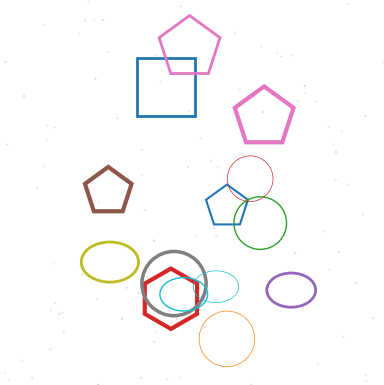[{"shape": "square", "thickness": 2, "radius": 0.38, "center": [0.43, 0.774]}, {"shape": "pentagon", "thickness": 1.5, "radius": 0.29, "center": [0.59, 0.463]}, {"shape": "circle", "thickness": 0.5, "radius": 0.36, "center": [0.589, 0.12]}, {"shape": "circle", "thickness": 1, "radius": 0.34, "center": [0.676, 0.421]}, {"shape": "hexagon", "thickness": 3, "radius": 0.39, "center": [0.444, 0.224]}, {"shape": "circle", "thickness": 0.5, "radius": 0.3, "center": [0.65, 0.536]}, {"shape": "oval", "thickness": 2, "radius": 0.32, "center": [0.756, 0.246]}, {"shape": "pentagon", "thickness": 3, "radius": 0.32, "center": [0.281, 0.503]}, {"shape": "pentagon", "thickness": 2, "radius": 0.42, "center": [0.492, 0.876]}, {"shape": "pentagon", "thickness": 3, "radius": 0.4, "center": [0.686, 0.695]}, {"shape": "circle", "thickness": 2.5, "radius": 0.42, "center": [0.452, 0.263]}, {"shape": "oval", "thickness": 2, "radius": 0.37, "center": [0.285, 0.319]}, {"shape": "oval", "thickness": 1, "radius": 0.31, "center": [0.477, 0.236]}, {"shape": "oval", "thickness": 0.5, "radius": 0.3, "center": [0.561, 0.255]}]